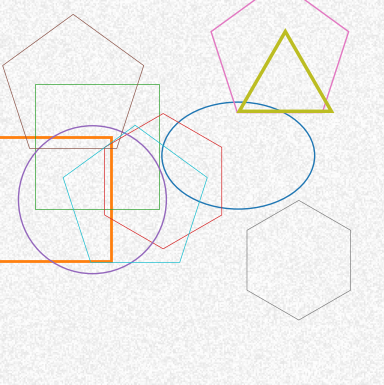[{"shape": "oval", "thickness": 1, "radius": 0.99, "center": [0.619, 0.596]}, {"shape": "square", "thickness": 2, "radius": 0.8, "center": [0.128, 0.484]}, {"shape": "square", "thickness": 0.5, "radius": 0.81, "center": [0.252, 0.62]}, {"shape": "hexagon", "thickness": 0.5, "radius": 0.88, "center": [0.424, 0.529]}, {"shape": "circle", "thickness": 1, "radius": 0.96, "center": [0.24, 0.481]}, {"shape": "pentagon", "thickness": 0.5, "radius": 0.96, "center": [0.19, 0.77]}, {"shape": "pentagon", "thickness": 1, "radius": 0.94, "center": [0.727, 0.86]}, {"shape": "hexagon", "thickness": 0.5, "radius": 0.78, "center": [0.776, 0.324]}, {"shape": "triangle", "thickness": 2.5, "radius": 0.69, "center": [0.741, 0.78]}, {"shape": "pentagon", "thickness": 0.5, "radius": 0.98, "center": [0.351, 0.478]}]